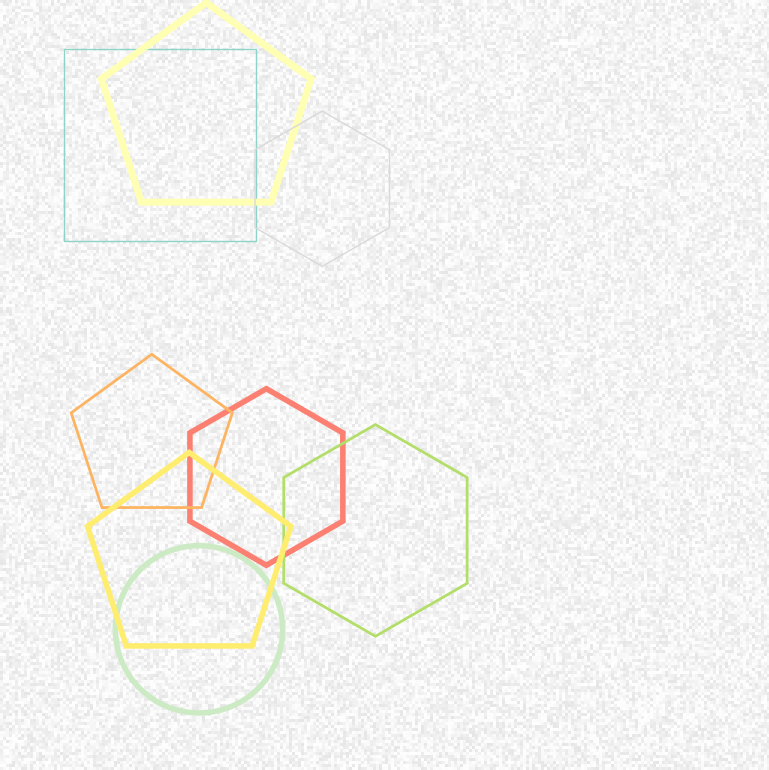[{"shape": "square", "thickness": 0.5, "radius": 0.62, "center": [0.207, 0.811]}, {"shape": "pentagon", "thickness": 2.5, "radius": 0.72, "center": [0.268, 0.853]}, {"shape": "hexagon", "thickness": 2, "radius": 0.57, "center": [0.346, 0.381]}, {"shape": "pentagon", "thickness": 1, "radius": 0.55, "center": [0.197, 0.43]}, {"shape": "hexagon", "thickness": 1, "radius": 0.69, "center": [0.488, 0.311]}, {"shape": "hexagon", "thickness": 0.5, "radius": 0.5, "center": [0.418, 0.755]}, {"shape": "circle", "thickness": 2, "radius": 0.54, "center": [0.258, 0.183]}, {"shape": "pentagon", "thickness": 2, "radius": 0.69, "center": [0.246, 0.273]}]